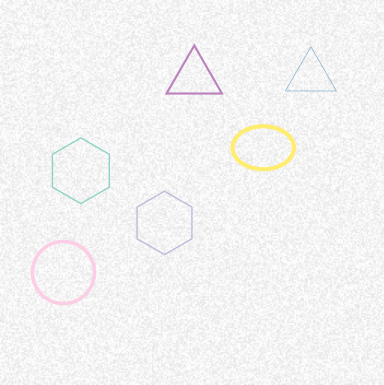[{"shape": "hexagon", "thickness": 1, "radius": 0.43, "center": [0.21, 0.557]}, {"shape": "hexagon", "thickness": 1, "radius": 0.41, "center": [0.427, 0.421]}, {"shape": "triangle", "thickness": 0.5, "radius": 0.38, "center": [0.808, 0.802]}, {"shape": "circle", "thickness": 2.5, "radius": 0.4, "center": [0.165, 0.292]}, {"shape": "triangle", "thickness": 1.5, "radius": 0.42, "center": [0.505, 0.799]}, {"shape": "oval", "thickness": 3, "radius": 0.4, "center": [0.684, 0.616]}]